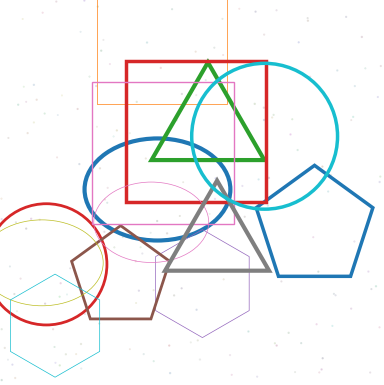[{"shape": "pentagon", "thickness": 2.5, "radius": 0.8, "center": [0.817, 0.411]}, {"shape": "oval", "thickness": 3, "radius": 0.95, "center": [0.409, 0.508]}, {"shape": "square", "thickness": 0.5, "radius": 0.85, "center": [0.42, 0.9]}, {"shape": "triangle", "thickness": 3, "radius": 0.85, "center": [0.54, 0.669]}, {"shape": "circle", "thickness": 2, "radius": 0.79, "center": [0.12, 0.313]}, {"shape": "square", "thickness": 2.5, "radius": 0.91, "center": [0.509, 0.659]}, {"shape": "hexagon", "thickness": 0.5, "radius": 0.7, "center": [0.526, 0.263]}, {"shape": "pentagon", "thickness": 2, "radius": 0.67, "center": [0.313, 0.28]}, {"shape": "oval", "thickness": 0.5, "radius": 0.75, "center": [0.393, 0.423]}, {"shape": "square", "thickness": 1, "radius": 0.92, "center": [0.422, 0.602]}, {"shape": "triangle", "thickness": 3, "radius": 0.78, "center": [0.564, 0.375]}, {"shape": "oval", "thickness": 0.5, "radius": 0.8, "center": [0.109, 0.317]}, {"shape": "circle", "thickness": 2.5, "radius": 0.95, "center": [0.687, 0.646]}, {"shape": "hexagon", "thickness": 0.5, "radius": 0.67, "center": [0.143, 0.154]}]